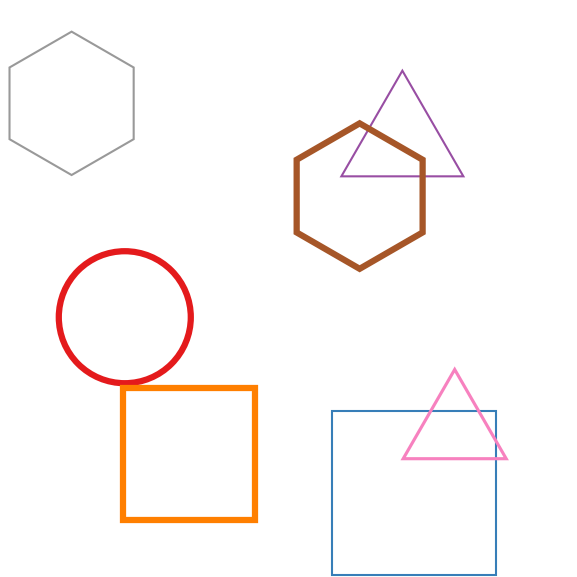[{"shape": "circle", "thickness": 3, "radius": 0.57, "center": [0.216, 0.45]}, {"shape": "square", "thickness": 1, "radius": 0.71, "center": [0.717, 0.145]}, {"shape": "triangle", "thickness": 1, "radius": 0.61, "center": [0.697, 0.755]}, {"shape": "square", "thickness": 3, "radius": 0.57, "center": [0.327, 0.213]}, {"shape": "hexagon", "thickness": 3, "radius": 0.63, "center": [0.623, 0.66]}, {"shape": "triangle", "thickness": 1.5, "radius": 0.51, "center": [0.787, 0.256]}, {"shape": "hexagon", "thickness": 1, "radius": 0.62, "center": [0.124, 0.82]}]